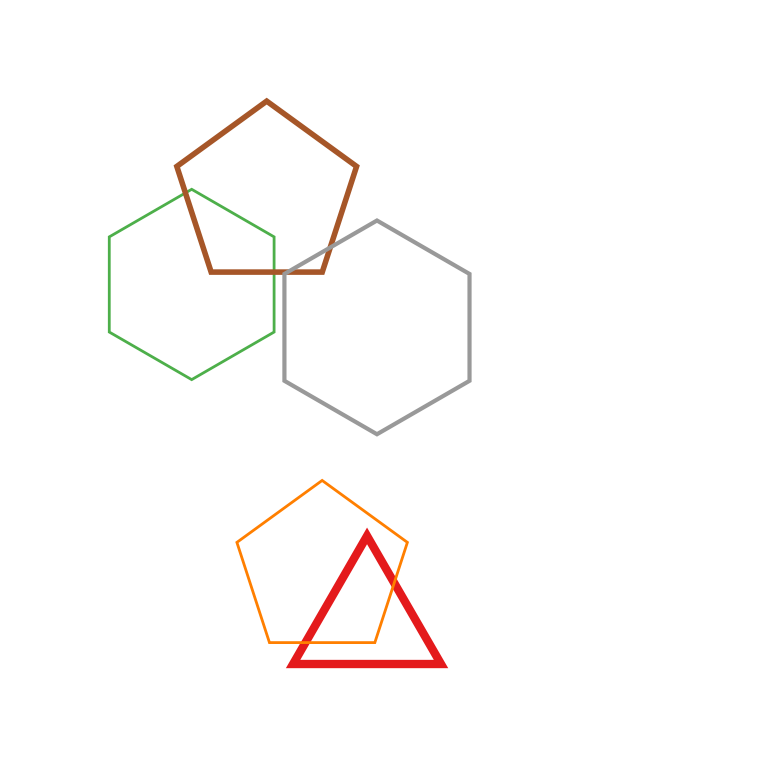[{"shape": "triangle", "thickness": 3, "radius": 0.55, "center": [0.477, 0.193]}, {"shape": "hexagon", "thickness": 1, "radius": 0.62, "center": [0.249, 0.631]}, {"shape": "pentagon", "thickness": 1, "radius": 0.58, "center": [0.418, 0.26]}, {"shape": "pentagon", "thickness": 2, "radius": 0.61, "center": [0.346, 0.746]}, {"shape": "hexagon", "thickness": 1.5, "radius": 0.69, "center": [0.49, 0.575]}]